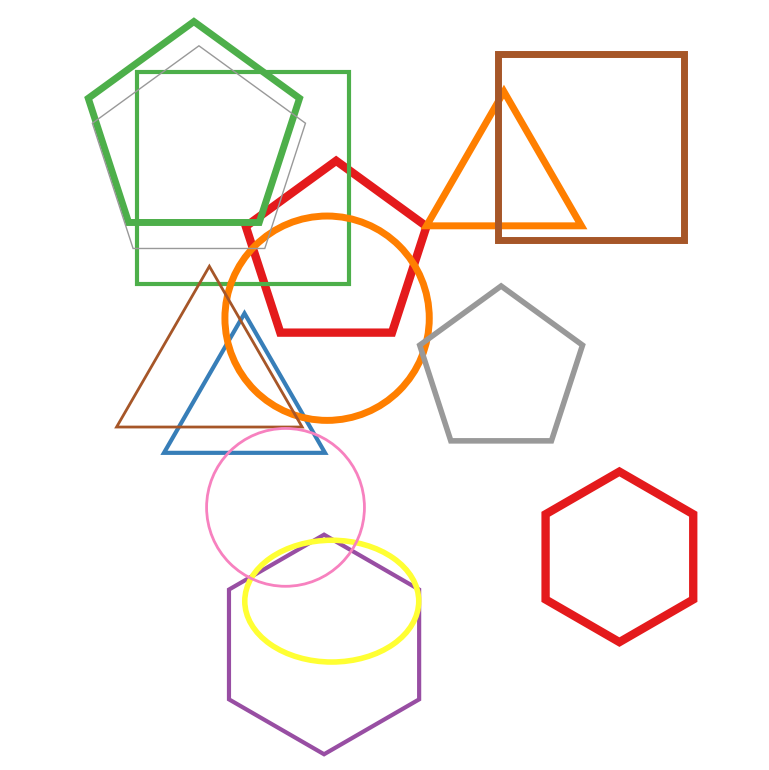[{"shape": "hexagon", "thickness": 3, "radius": 0.55, "center": [0.804, 0.277]}, {"shape": "pentagon", "thickness": 3, "radius": 0.62, "center": [0.437, 0.668]}, {"shape": "triangle", "thickness": 1.5, "radius": 0.6, "center": [0.318, 0.472]}, {"shape": "pentagon", "thickness": 2.5, "radius": 0.72, "center": [0.252, 0.828]}, {"shape": "square", "thickness": 1.5, "radius": 0.69, "center": [0.315, 0.768]}, {"shape": "hexagon", "thickness": 1.5, "radius": 0.71, "center": [0.421, 0.163]}, {"shape": "triangle", "thickness": 2.5, "radius": 0.58, "center": [0.654, 0.765]}, {"shape": "circle", "thickness": 2.5, "radius": 0.66, "center": [0.425, 0.587]}, {"shape": "oval", "thickness": 2, "radius": 0.56, "center": [0.431, 0.219]}, {"shape": "square", "thickness": 2.5, "radius": 0.6, "center": [0.767, 0.81]}, {"shape": "triangle", "thickness": 1, "radius": 0.7, "center": [0.272, 0.515]}, {"shape": "circle", "thickness": 1, "radius": 0.51, "center": [0.371, 0.341]}, {"shape": "pentagon", "thickness": 2, "radius": 0.56, "center": [0.651, 0.517]}, {"shape": "pentagon", "thickness": 0.5, "radius": 0.73, "center": [0.258, 0.795]}]